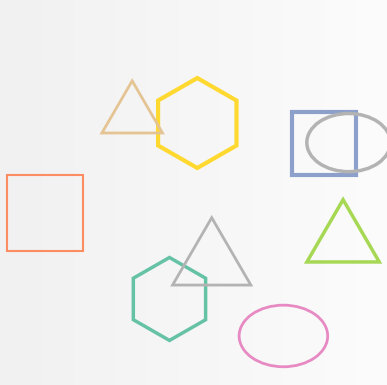[{"shape": "hexagon", "thickness": 2.5, "radius": 0.54, "center": [0.437, 0.223]}, {"shape": "square", "thickness": 1.5, "radius": 0.49, "center": [0.115, 0.447]}, {"shape": "square", "thickness": 3, "radius": 0.41, "center": [0.836, 0.628]}, {"shape": "oval", "thickness": 2, "radius": 0.57, "center": [0.731, 0.127]}, {"shape": "triangle", "thickness": 2.5, "radius": 0.54, "center": [0.885, 0.374]}, {"shape": "hexagon", "thickness": 3, "radius": 0.58, "center": [0.509, 0.68]}, {"shape": "triangle", "thickness": 2, "radius": 0.45, "center": [0.341, 0.7]}, {"shape": "triangle", "thickness": 2, "radius": 0.58, "center": [0.546, 0.318]}, {"shape": "oval", "thickness": 2.5, "radius": 0.54, "center": [0.9, 0.63]}]